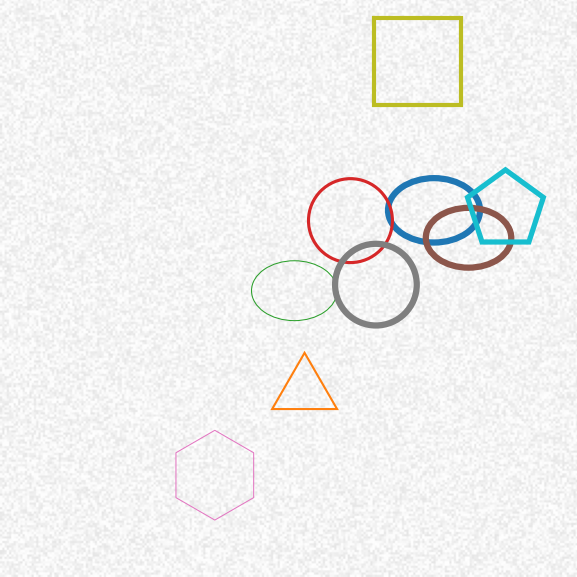[{"shape": "oval", "thickness": 3, "radius": 0.4, "center": [0.752, 0.635]}, {"shape": "triangle", "thickness": 1, "radius": 0.32, "center": [0.527, 0.323]}, {"shape": "oval", "thickness": 0.5, "radius": 0.37, "center": [0.51, 0.496]}, {"shape": "circle", "thickness": 1.5, "radius": 0.36, "center": [0.607, 0.617]}, {"shape": "oval", "thickness": 3, "radius": 0.37, "center": [0.811, 0.587]}, {"shape": "hexagon", "thickness": 0.5, "radius": 0.39, "center": [0.372, 0.176]}, {"shape": "circle", "thickness": 3, "radius": 0.35, "center": [0.651, 0.506]}, {"shape": "square", "thickness": 2, "radius": 0.38, "center": [0.723, 0.893]}, {"shape": "pentagon", "thickness": 2.5, "radius": 0.35, "center": [0.875, 0.636]}]